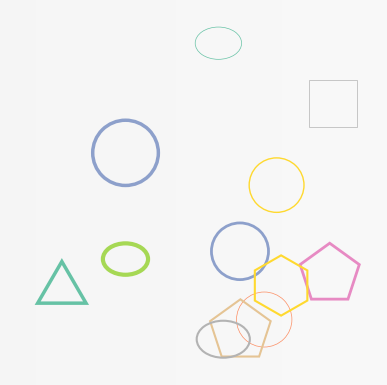[{"shape": "oval", "thickness": 0.5, "radius": 0.3, "center": [0.564, 0.888]}, {"shape": "triangle", "thickness": 2.5, "radius": 0.36, "center": [0.16, 0.249]}, {"shape": "circle", "thickness": 0.5, "radius": 0.36, "center": [0.682, 0.17]}, {"shape": "circle", "thickness": 2, "radius": 0.37, "center": [0.619, 0.347]}, {"shape": "circle", "thickness": 2.5, "radius": 0.42, "center": [0.324, 0.603]}, {"shape": "pentagon", "thickness": 2, "radius": 0.4, "center": [0.851, 0.288]}, {"shape": "oval", "thickness": 3, "radius": 0.29, "center": [0.324, 0.327]}, {"shape": "hexagon", "thickness": 1.5, "radius": 0.39, "center": [0.725, 0.258]}, {"shape": "circle", "thickness": 1, "radius": 0.35, "center": [0.714, 0.519]}, {"shape": "pentagon", "thickness": 1.5, "radius": 0.41, "center": [0.62, 0.14]}, {"shape": "square", "thickness": 0.5, "radius": 0.31, "center": [0.859, 0.731]}, {"shape": "oval", "thickness": 1.5, "radius": 0.34, "center": [0.576, 0.119]}]